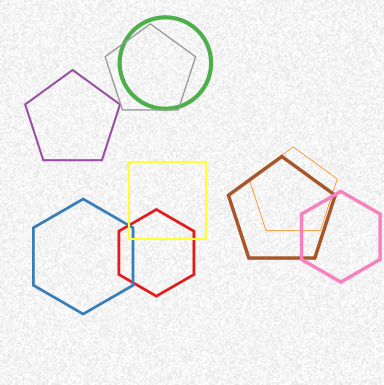[{"shape": "hexagon", "thickness": 2, "radius": 0.56, "center": [0.406, 0.343]}, {"shape": "hexagon", "thickness": 2, "radius": 0.75, "center": [0.216, 0.334]}, {"shape": "circle", "thickness": 3, "radius": 0.59, "center": [0.43, 0.836]}, {"shape": "pentagon", "thickness": 1.5, "radius": 0.65, "center": [0.189, 0.689]}, {"shape": "pentagon", "thickness": 0.5, "radius": 0.6, "center": [0.762, 0.498]}, {"shape": "square", "thickness": 1.5, "radius": 0.5, "center": [0.434, 0.48]}, {"shape": "pentagon", "thickness": 2.5, "radius": 0.73, "center": [0.732, 0.448]}, {"shape": "hexagon", "thickness": 2.5, "radius": 0.59, "center": [0.885, 0.385]}, {"shape": "pentagon", "thickness": 1, "radius": 0.62, "center": [0.391, 0.814]}]